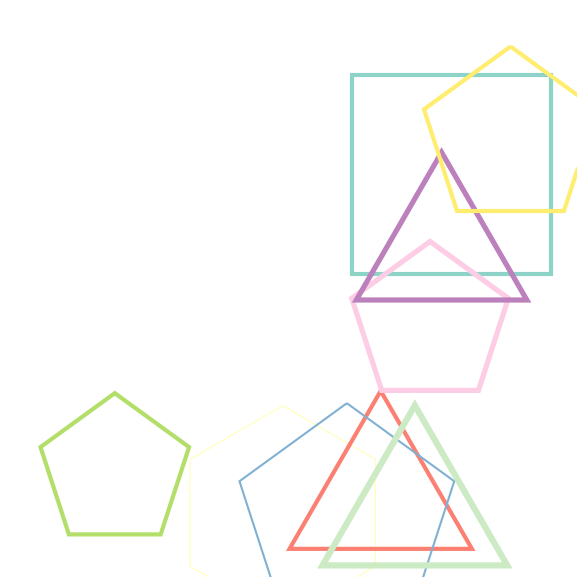[{"shape": "square", "thickness": 2, "radius": 0.86, "center": [0.782, 0.697]}, {"shape": "hexagon", "thickness": 0.5, "radius": 0.93, "center": [0.49, 0.111]}, {"shape": "triangle", "thickness": 2, "radius": 0.91, "center": [0.659, 0.14]}, {"shape": "pentagon", "thickness": 1, "radius": 0.98, "center": [0.601, 0.105]}, {"shape": "pentagon", "thickness": 2, "radius": 0.68, "center": [0.199, 0.183]}, {"shape": "pentagon", "thickness": 2.5, "radius": 0.71, "center": [0.745, 0.438]}, {"shape": "triangle", "thickness": 2.5, "radius": 0.85, "center": [0.765, 0.565]}, {"shape": "triangle", "thickness": 3, "radius": 0.92, "center": [0.718, 0.112]}, {"shape": "pentagon", "thickness": 2, "radius": 0.79, "center": [0.884, 0.761]}]